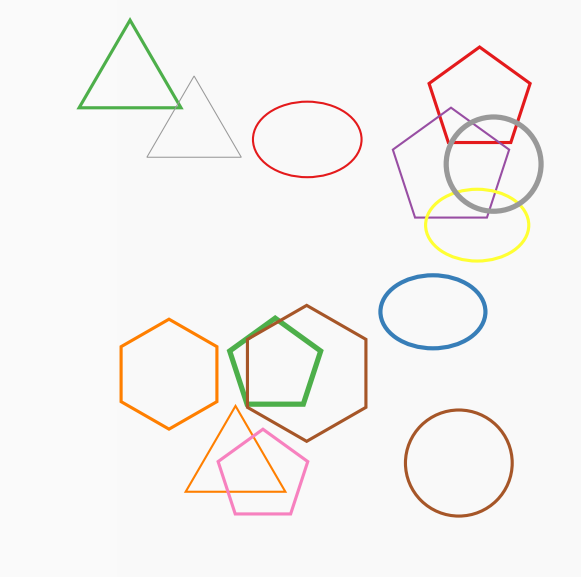[{"shape": "oval", "thickness": 1, "radius": 0.47, "center": [0.529, 0.758]}, {"shape": "pentagon", "thickness": 1.5, "radius": 0.46, "center": [0.825, 0.826]}, {"shape": "oval", "thickness": 2, "radius": 0.45, "center": [0.745, 0.459]}, {"shape": "pentagon", "thickness": 2.5, "radius": 0.41, "center": [0.473, 0.366]}, {"shape": "triangle", "thickness": 1.5, "radius": 0.51, "center": [0.224, 0.863]}, {"shape": "pentagon", "thickness": 1, "radius": 0.53, "center": [0.776, 0.707]}, {"shape": "hexagon", "thickness": 1.5, "radius": 0.48, "center": [0.291, 0.351]}, {"shape": "triangle", "thickness": 1, "radius": 0.5, "center": [0.405, 0.197]}, {"shape": "oval", "thickness": 1.5, "radius": 0.44, "center": [0.821, 0.609]}, {"shape": "hexagon", "thickness": 1.5, "radius": 0.59, "center": [0.528, 0.353]}, {"shape": "circle", "thickness": 1.5, "radius": 0.46, "center": [0.789, 0.197]}, {"shape": "pentagon", "thickness": 1.5, "radius": 0.41, "center": [0.452, 0.175]}, {"shape": "circle", "thickness": 2.5, "radius": 0.41, "center": [0.849, 0.715]}, {"shape": "triangle", "thickness": 0.5, "radius": 0.47, "center": [0.334, 0.774]}]